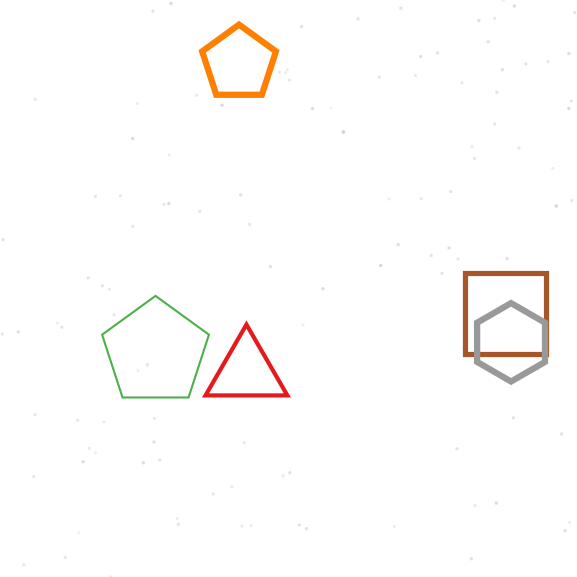[{"shape": "triangle", "thickness": 2, "radius": 0.41, "center": [0.427, 0.355]}, {"shape": "pentagon", "thickness": 1, "radius": 0.49, "center": [0.269, 0.39]}, {"shape": "pentagon", "thickness": 3, "radius": 0.34, "center": [0.414, 0.889]}, {"shape": "square", "thickness": 2.5, "radius": 0.35, "center": [0.876, 0.457]}, {"shape": "hexagon", "thickness": 3, "radius": 0.34, "center": [0.885, 0.406]}]